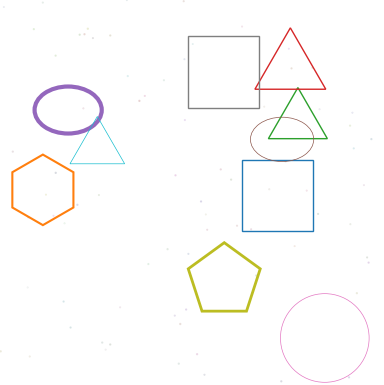[{"shape": "square", "thickness": 1, "radius": 0.46, "center": [0.721, 0.492]}, {"shape": "hexagon", "thickness": 1.5, "radius": 0.46, "center": [0.111, 0.507]}, {"shape": "triangle", "thickness": 1, "radius": 0.44, "center": [0.774, 0.684]}, {"shape": "triangle", "thickness": 1, "radius": 0.53, "center": [0.754, 0.821]}, {"shape": "oval", "thickness": 3, "radius": 0.44, "center": [0.177, 0.714]}, {"shape": "oval", "thickness": 0.5, "radius": 0.41, "center": [0.733, 0.638]}, {"shape": "circle", "thickness": 0.5, "radius": 0.58, "center": [0.844, 0.122]}, {"shape": "square", "thickness": 1, "radius": 0.46, "center": [0.581, 0.813]}, {"shape": "pentagon", "thickness": 2, "radius": 0.49, "center": [0.582, 0.271]}, {"shape": "triangle", "thickness": 0.5, "radius": 0.41, "center": [0.253, 0.616]}]